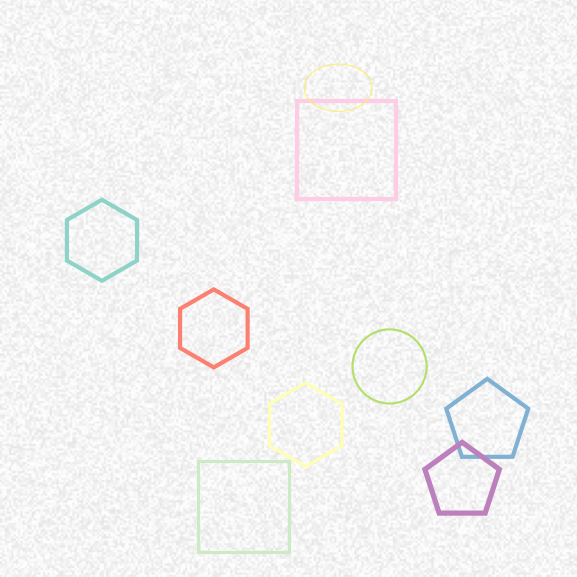[{"shape": "hexagon", "thickness": 2, "radius": 0.35, "center": [0.177, 0.583]}, {"shape": "hexagon", "thickness": 1.5, "radius": 0.36, "center": [0.529, 0.264]}, {"shape": "hexagon", "thickness": 2, "radius": 0.34, "center": [0.37, 0.43]}, {"shape": "pentagon", "thickness": 2, "radius": 0.37, "center": [0.844, 0.268]}, {"shape": "circle", "thickness": 1, "radius": 0.32, "center": [0.675, 0.365]}, {"shape": "square", "thickness": 2, "radius": 0.43, "center": [0.6, 0.739]}, {"shape": "pentagon", "thickness": 2.5, "radius": 0.34, "center": [0.8, 0.165]}, {"shape": "square", "thickness": 1.5, "radius": 0.39, "center": [0.422, 0.122]}, {"shape": "oval", "thickness": 0.5, "radius": 0.29, "center": [0.586, 0.847]}]